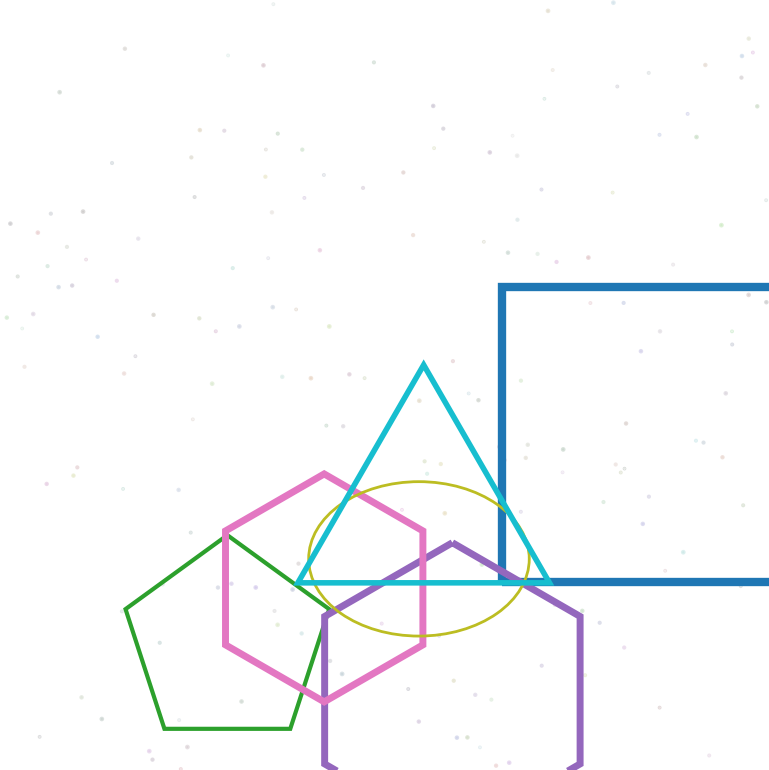[{"shape": "square", "thickness": 3, "radius": 0.96, "center": [0.843, 0.436]}, {"shape": "pentagon", "thickness": 1.5, "radius": 0.7, "center": [0.295, 0.166]}, {"shape": "hexagon", "thickness": 2.5, "radius": 0.96, "center": [0.588, 0.104]}, {"shape": "hexagon", "thickness": 2.5, "radius": 0.74, "center": [0.421, 0.237]}, {"shape": "oval", "thickness": 1, "radius": 0.72, "center": [0.544, 0.274]}, {"shape": "triangle", "thickness": 2, "radius": 0.94, "center": [0.55, 0.337]}]